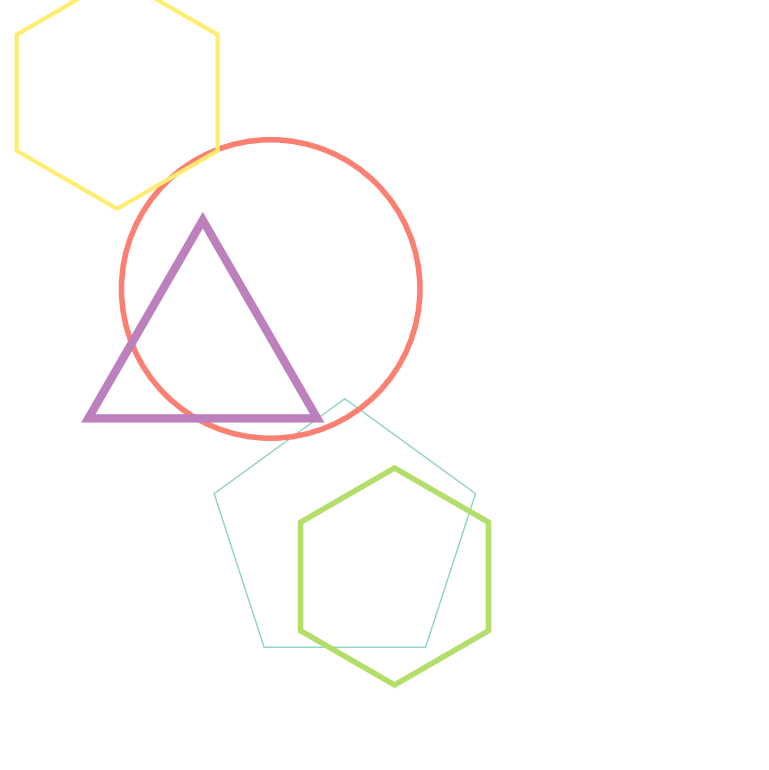[{"shape": "pentagon", "thickness": 0.5, "radius": 0.89, "center": [0.448, 0.304]}, {"shape": "circle", "thickness": 2, "radius": 0.97, "center": [0.352, 0.625]}, {"shape": "hexagon", "thickness": 2, "radius": 0.7, "center": [0.512, 0.251]}, {"shape": "triangle", "thickness": 3, "radius": 0.86, "center": [0.263, 0.542]}, {"shape": "hexagon", "thickness": 1.5, "radius": 0.75, "center": [0.152, 0.88]}]